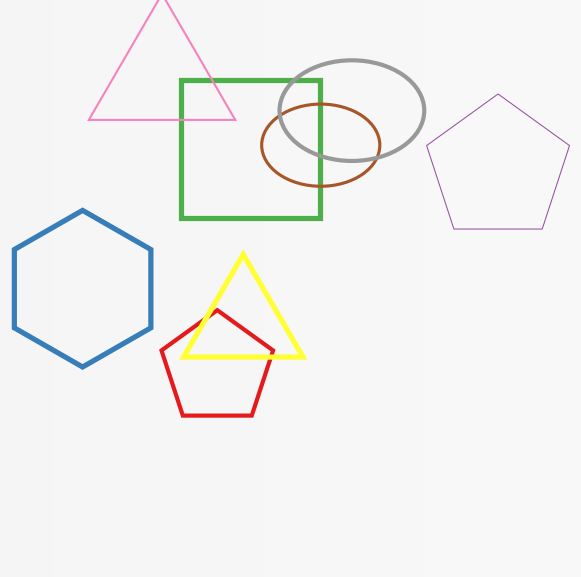[{"shape": "pentagon", "thickness": 2, "radius": 0.5, "center": [0.374, 0.361]}, {"shape": "hexagon", "thickness": 2.5, "radius": 0.68, "center": [0.142, 0.499]}, {"shape": "square", "thickness": 2.5, "radius": 0.6, "center": [0.431, 0.741]}, {"shape": "pentagon", "thickness": 0.5, "radius": 0.65, "center": [0.857, 0.707]}, {"shape": "triangle", "thickness": 2.5, "radius": 0.59, "center": [0.419, 0.44]}, {"shape": "oval", "thickness": 1.5, "radius": 0.51, "center": [0.552, 0.748]}, {"shape": "triangle", "thickness": 1, "radius": 0.73, "center": [0.279, 0.864]}, {"shape": "oval", "thickness": 2, "radius": 0.62, "center": [0.605, 0.808]}]